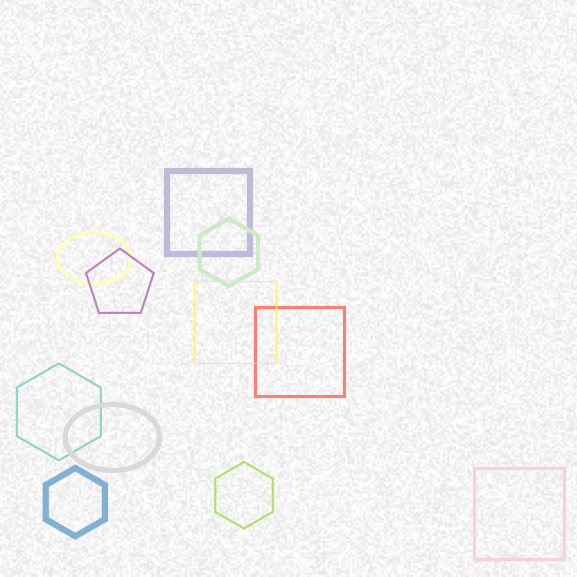[{"shape": "hexagon", "thickness": 1, "radius": 0.42, "center": [0.102, 0.286]}, {"shape": "oval", "thickness": 1.5, "radius": 0.32, "center": [0.163, 0.552]}, {"shape": "square", "thickness": 3, "radius": 0.36, "center": [0.361, 0.631]}, {"shape": "square", "thickness": 1.5, "radius": 0.39, "center": [0.519, 0.391]}, {"shape": "hexagon", "thickness": 3, "radius": 0.3, "center": [0.13, 0.13]}, {"shape": "hexagon", "thickness": 1, "radius": 0.29, "center": [0.423, 0.142]}, {"shape": "square", "thickness": 1.5, "radius": 0.39, "center": [0.899, 0.11]}, {"shape": "oval", "thickness": 2.5, "radius": 0.41, "center": [0.195, 0.241]}, {"shape": "pentagon", "thickness": 1, "radius": 0.31, "center": [0.208, 0.507]}, {"shape": "hexagon", "thickness": 2, "radius": 0.29, "center": [0.396, 0.562]}, {"shape": "square", "thickness": 0.5, "radius": 0.35, "center": [0.407, 0.442]}]